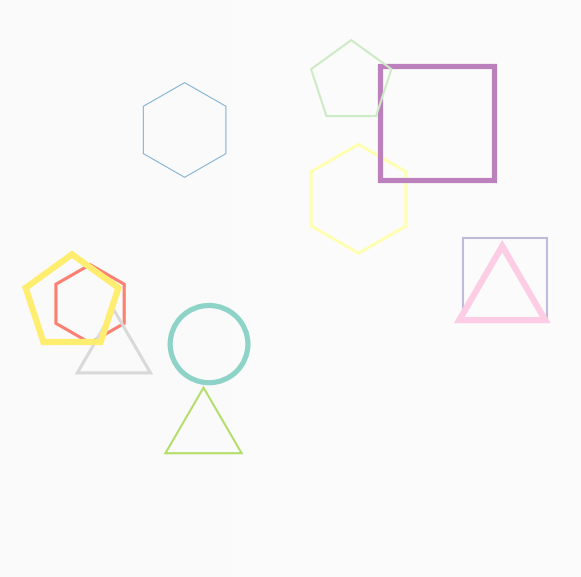[{"shape": "circle", "thickness": 2.5, "radius": 0.33, "center": [0.36, 0.403]}, {"shape": "hexagon", "thickness": 1.5, "radius": 0.47, "center": [0.617, 0.655]}, {"shape": "square", "thickness": 1, "radius": 0.36, "center": [0.869, 0.514]}, {"shape": "hexagon", "thickness": 1.5, "radius": 0.34, "center": [0.155, 0.473]}, {"shape": "hexagon", "thickness": 0.5, "radius": 0.41, "center": [0.318, 0.774]}, {"shape": "triangle", "thickness": 1, "radius": 0.38, "center": [0.35, 0.252]}, {"shape": "triangle", "thickness": 3, "radius": 0.43, "center": [0.864, 0.488]}, {"shape": "triangle", "thickness": 1.5, "radius": 0.36, "center": [0.196, 0.39]}, {"shape": "square", "thickness": 2.5, "radius": 0.49, "center": [0.751, 0.787]}, {"shape": "pentagon", "thickness": 1, "radius": 0.36, "center": [0.604, 0.857]}, {"shape": "pentagon", "thickness": 3, "radius": 0.42, "center": [0.124, 0.475]}]